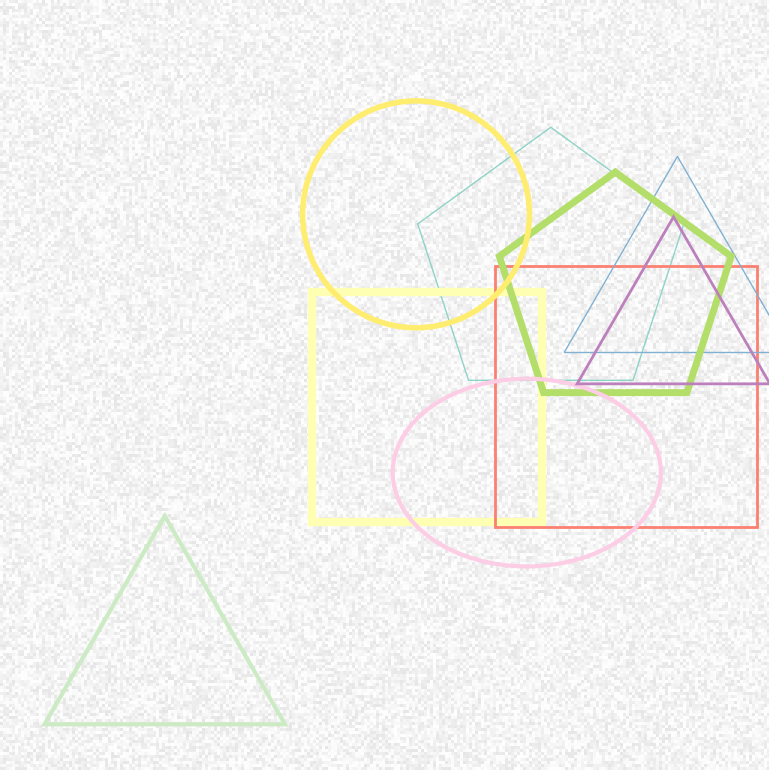[{"shape": "pentagon", "thickness": 0.5, "radius": 0.91, "center": [0.715, 0.653]}, {"shape": "square", "thickness": 3, "radius": 0.75, "center": [0.555, 0.471]}, {"shape": "square", "thickness": 1, "radius": 0.85, "center": [0.813, 0.485]}, {"shape": "triangle", "thickness": 0.5, "radius": 0.85, "center": [0.88, 0.627]}, {"shape": "pentagon", "thickness": 2.5, "radius": 0.79, "center": [0.799, 0.618]}, {"shape": "oval", "thickness": 1.5, "radius": 0.87, "center": [0.684, 0.386]}, {"shape": "triangle", "thickness": 1, "radius": 0.72, "center": [0.875, 0.574]}, {"shape": "triangle", "thickness": 1.5, "radius": 0.9, "center": [0.214, 0.15]}, {"shape": "circle", "thickness": 2, "radius": 0.74, "center": [0.54, 0.722]}]